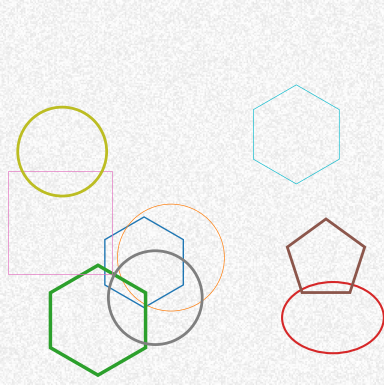[{"shape": "hexagon", "thickness": 1, "radius": 0.59, "center": [0.374, 0.319]}, {"shape": "circle", "thickness": 0.5, "radius": 0.69, "center": [0.444, 0.331]}, {"shape": "hexagon", "thickness": 2.5, "radius": 0.71, "center": [0.255, 0.168]}, {"shape": "oval", "thickness": 1.5, "radius": 0.66, "center": [0.865, 0.175]}, {"shape": "pentagon", "thickness": 2, "radius": 0.53, "center": [0.847, 0.326]}, {"shape": "square", "thickness": 0.5, "radius": 0.67, "center": [0.156, 0.421]}, {"shape": "circle", "thickness": 2, "radius": 0.61, "center": [0.403, 0.227]}, {"shape": "circle", "thickness": 2, "radius": 0.58, "center": [0.162, 0.606]}, {"shape": "hexagon", "thickness": 0.5, "radius": 0.64, "center": [0.77, 0.651]}]